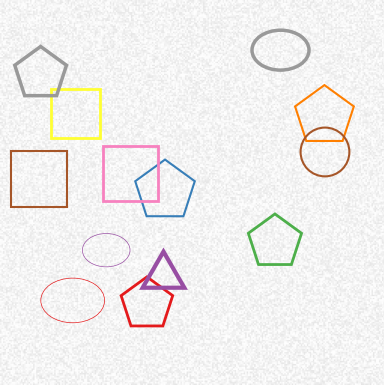[{"shape": "pentagon", "thickness": 2, "radius": 0.35, "center": [0.382, 0.21]}, {"shape": "oval", "thickness": 0.5, "radius": 0.41, "center": [0.189, 0.22]}, {"shape": "pentagon", "thickness": 1.5, "radius": 0.41, "center": [0.429, 0.504]}, {"shape": "pentagon", "thickness": 2, "radius": 0.36, "center": [0.714, 0.372]}, {"shape": "triangle", "thickness": 3, "radius": 0.31, "center": [0.425, 0.284]}, {"shape": "oval", "thickness": 0.5, "radius": 0.31, "center": [0.276, 0.35]}, {"shape": "pentagon", "thickness": 1.5, "radius": 0.4, "center": [0.843, 0.699]}, {"shape": "square", "thickness": 2, "radius": 0.32, "center": [0.196, 0.706]}, {"shape": "square", "thickness": 1.5, "radius": 0.37, "center": [0.102, 0.535]}, {"shape": "circle", "thickness": 1.5, "radius": 0.32, "center": [0.844, 0.605]}, {"shape": "square", "thickness": 2, "radius": 0.36, "center": [0.339, 0.55]}, {"shape": "pentagon", "thickness": 2.5, "radius": 0.35, "center": [0.106, 0.809]}, {"shape": "oval", "thickness": 2.5, "radius": 0.37, "center": [0.729, 0.87]}]